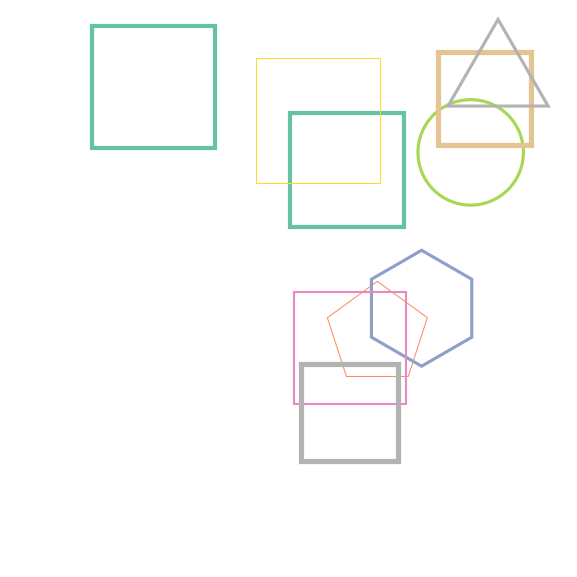[{"shape": "square", "thickness": 2, "radius": 0.53, "center": [0.265, 0.848]}, {"shape": "square", "thickness": 2, "radius": 0.5, "center": [0.601, 0.705]}, {"shape": "pentagon", "thickness": 0.5, "radius": 0.46, "center": [0.653, 0.421]}, {"shape": "hexagon", "thickness": 1.5, "radius": 0.5, "center": [0.73, 0.465]}, {"shape": "square", "thickness": 1, "radius": 0.49, "center": [0.606, 0.397]}, {"shape": "circle", "thickness": 1.5, "radius": 0.46, "center": [0.815, 0.735]}, {"shape": "square", "thickness": 0.5, "radius": 0.54, "center": [0.55, 0.791]}, {"shape": "square", "thickness": 2.5, "radius": 0.4, "center": [0.839, 0.829]}, {"shape": "square", "thickness": 2.5, "radius": 0.42, "center": [0.605, 0.285]}, {"shape": "triangle", "thickness": 1.5, "radius": 0.5, "center": [0.862, 0.866]}]